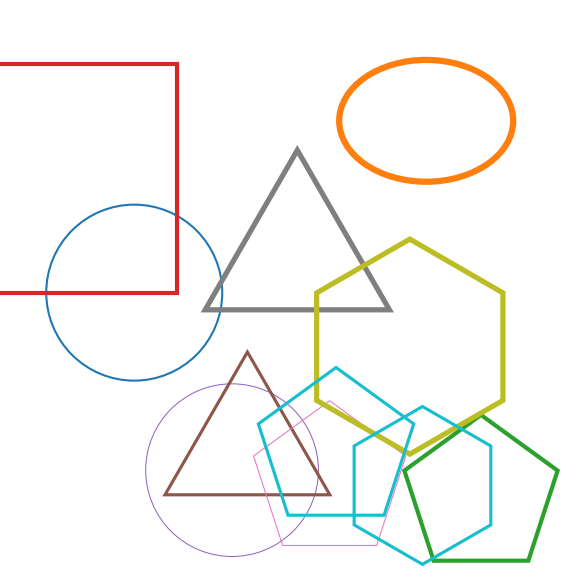[{"shape": "circle", "thickness": 1, "radius": 0.76, "center": [0.232, 0.492]}, {"shape": "oval", "thickness": 3, "radius": 0.75, "center": [0.738, 0.79]}, {"shape": "pentagon", "thickness": 2, "radius": 0.7, "center": [0.833, 0.141]}, {"shape": "square", "thickness": 2, "radius": 1.0, "center": [0.107, 0.69]}, {"shape": "circle", "thickness": 0.5, "radius": 0.75, "center": [0.402, 0.185]}, {"shape": "triangle", "thickness": 1.5, "radius": 0.82, "center": [0.428, 0.225]}, {"shape": "pentagon", "thickness": 0.5, "radius": 0.69, "center": [0.571, 0.167]}, {"shape": "triangle", "thickness": 2.5, "radius": 0.92, "center": [0.515, 0.555]}, {"shape": "hexagon", "thickness": 2.5, "radius": 0.93, "center": [0.71, 0.399]}, {"shape": "hexagon", "thickness": 1.5, "radius": 0.68, "center": [0.732, 0.159]}, {"shape": "pentagon", "thickness": 1.5, "radius": 0.71, "center": [0.582, 0.221]}]